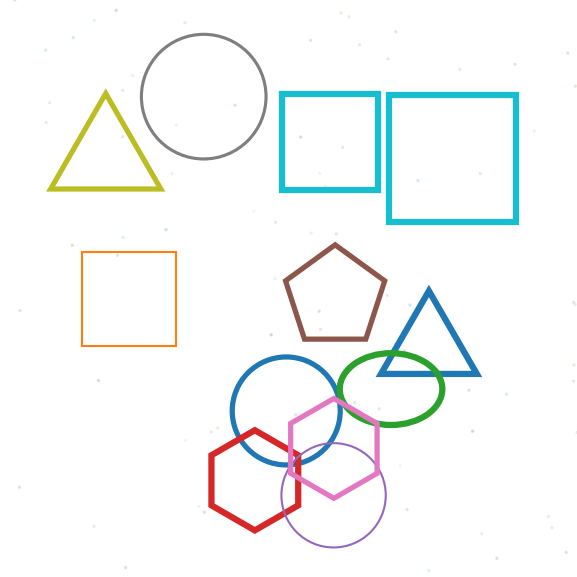[{"shape": "triangle", "thickness": 3, "radius": 0.48, "center": [0.743, 0.4]}, {"shape": "circle", "thickness": 2.5, "radius": 0.47, "center": [0.496, 0.288]}, {"shape": "square", "thickness": 1, "radius": 0.41, "center": [0.223, 0.481]}, {"shape": "oval", "thickness": 3, "radius": 0.44, "center": [0.677, 0.325]}, {"shape": "hexagon", "thickness": 3, "radius": 0.43, "center": [0.441, 0.167]}, {"shape": "circle", "thickness": 1, "radius": 0.45, "center": [0.578, 0.141]}, {"shape": "pentagon", "thickness": 2.5, "radius": 0.45, "center": [0.58, 0.485]}, {"shape": "hexagon", "thickness": 2.5, "radius": 0.43, "center": [0.578, 0.223]}, {"shape": "circle", "thickness": 1.5, "radius": 0.54, "center": [0.353, 0.832]}, {"shape": "triangle", "thickness": 2.5, "radius": 0.55, "center": [0.183, 0.727]}, {"shape": "square", "thickness": 3, "radius": 0.42, "center": [0.572, 0.753]}, {"shape": "square", "thickness": 3, "radius": 0.55, "center": [0.784, 0.725]}]